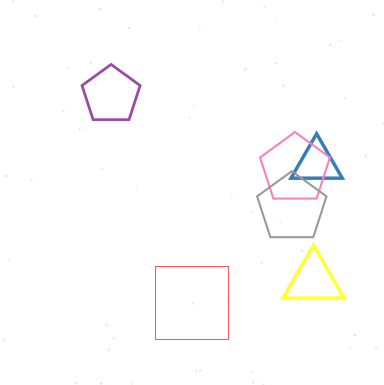[{"shape": "square", "thickness": 0.5, "radius": 0.48, "center": [0.497, 0.213]}, {"shape": "triangle", "thickness": 2.5, "radius": 0.38, "center": [0.822, 0.576]}, {"shape": "pentagon", "thickness": 2, "radius": 0.4, "center": [0.289, 0.753]}, {"shape": "triangle", "thickness": 2.5, "radius": 0.46, "center": [0.814, 0.272]}, {"shape": "pentagon", "thickness": 1.5, "radius": 0.48, "center": [0.766, 0.561]}, {"shape": "pentagon", "thickness": 1.5, "radius": 0.47, "center": [0.758, 0.461]}]